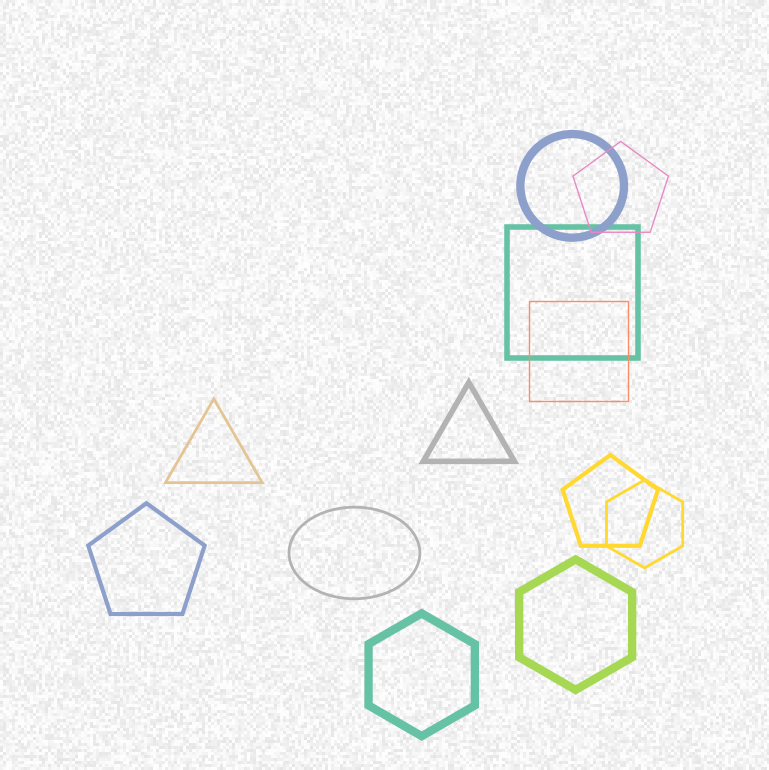[{"shape": "hexagon", "thickness": 3, "radius": 0.4, "center": [0.548, 0.124]}, {"shape": "square", "thickness": 2, "radius": 0.43, "center": [0.743, 0.621]}, {"shape": "square", "thickness": 0.5, "radius": 0.32, "center": [0.751, 0.544]}, {"shape": "pentagon", "thickness": 1.5, "radius": 0.4, "center": [0.19, 0.267]}, {"shape": "circle", "thickness": 3, "radius": 0.34, "center": [0.743, 0.759]}, {"shape": "pentagon", "thickness": 0.5, "radius": 0.33, "center": [0.806, 0.751]}, {"shape": "hexagon", "thickness": 3, "radius": 0.42, "center": [0.748, 0.189]}, {"shape": "pentagon", "thickness": 1.5, "radius": 0.33, "center": [0.793, 0.344]}, {"shape": "hexagon", "thickness": 1, "radius": 0.29, "center": [0.837, 0.32]}, {"shape": "triangle", "thickness": 1, "radius": 0.36, "center": [0.278, 0.409]}, {"shape": "triangle", "thickness": 2, "radius": 0.34, "center": [0.609, 0.435]}, {"shape": "oval", "thickness": 1, "radius": 0.42, "center": [0.46, 0.282]}]